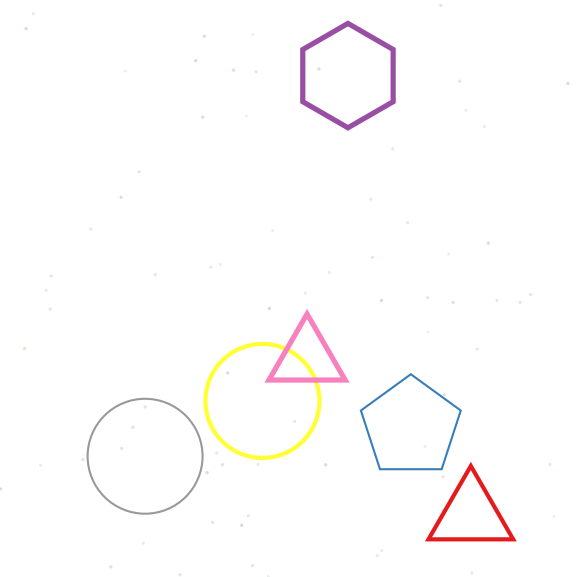[{"shape": "triangle", "thickness": 2, "radius": 0.42, "center": [0.815, 0.108]}, {"shape": "pentagon", "thickness": 1, "radius": 0.45, "center": [0.711, 0.26]}, {"shape": "hexagon", "thickness": 2.5, "radius": 0.45, "center": [0.603, 0.868]}, {"shape": "circle", "thickness": 2, "radius": 0.49, "center": [0.454, 0.305]}, {"shape": "triangle", "thickness": 2.5, "radius": 0.38, "center": [0.532, 0.379]}, {"shape": "circle", "thickness": 1, "radius": 0.5, "center": [0.251, 0.209]}]